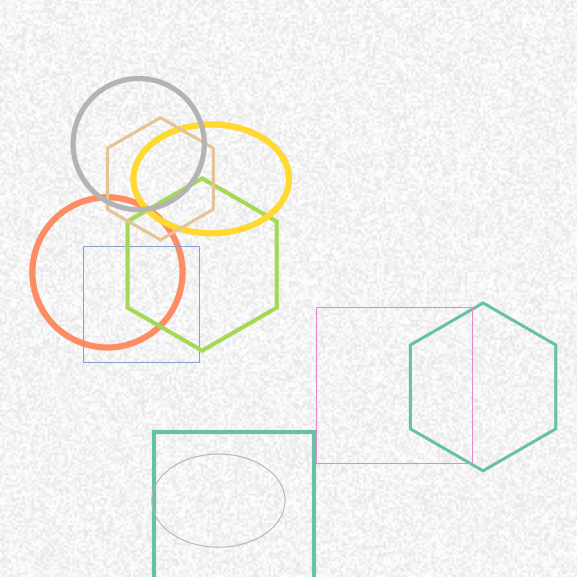[{"shape": "square", "thickness": 2, "radius": 0.69, "center": [0.406, 0.113]}, {"shape": "hexagon", "thickness": 1.5, "radius": 0.73, "center": [0.837, 0.329]}, {"shape": "circle", "thickness": 3, "radius": 0.65, "center": [0.186, 0.527]}, {"shape": "square", "thickness": 0.5, "radius": 0.5, "center": [0.244, 0.473]}, {"shape": "square", "thickness": 0.5, "radius": 0.67, "center": [0.682, 0.332]}, {"shape": "hexagon", "thickness": 2, "radius": 0.75, "center": [0.35, 0.541]}, {"shape": "oval", "thickness": 3, "radius": 0.67, "center": [0.366, 0.689]}, {"shape": "hexagon", "thickness": 1.5, "radius": 0.53, "center": [0.278, 0.69]}, {"shape": "circle", "thickness": 2.5, "radius": 0.57, "center": [0.24, 0.75]}, {"shape": "oval", "thickness": 0.5, "radius": 0.58, "center": [0.378, 0.132]}]